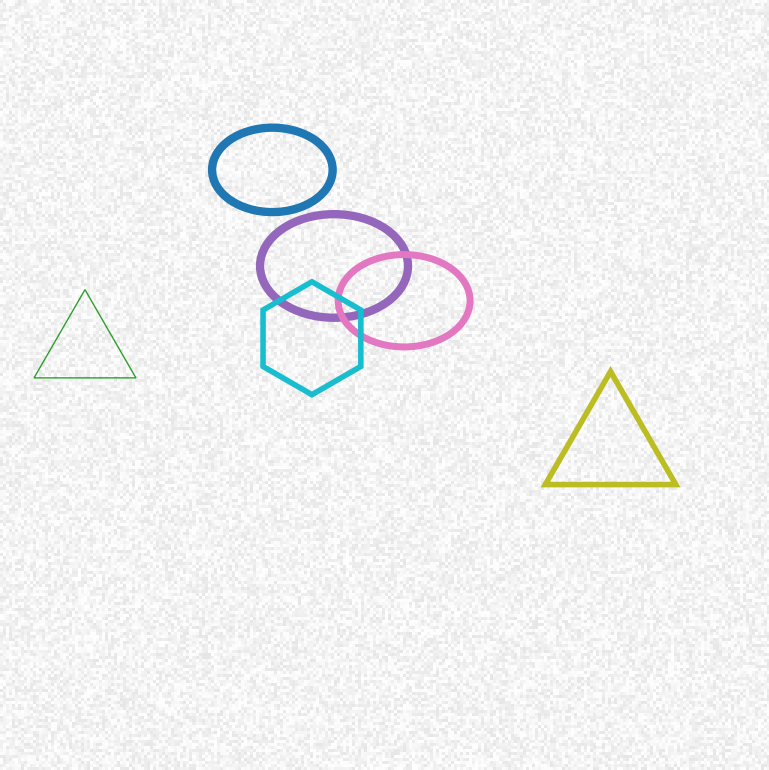[{"shape": "oval", "thickness": 3, "radius": 0.39, "center": [0.354, 0.779]}, {"shape": "triangle", "thickness": 0.5, "radius": 0.38, "center": [0.11, 0.547]}, {"shape": "oval", "thickness": 3, "radius": 0.48, "center": [0.434, 0.655]}, {"shape": "oval", "thickness": 2.5, "radius": 0.43, "center": [0.525, 0.609]}, {"shape": "triangle", "thickness": 2, "radius": 0.49, "center": [0.793, 0.42]}, {"shape": "hexagon", "thickness": 2, "radius": 0.37, "center": [0.405, 0.561]}]